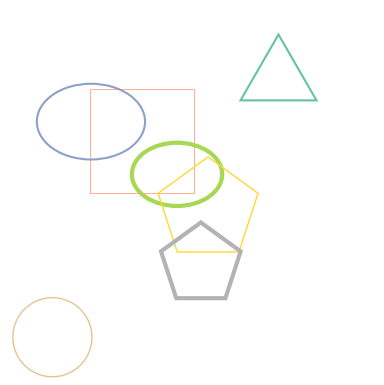[{"shape": "triangle", "thickness": 1.5, "radius": 0.57, "center": [0.723, 0.796]}, {"shape": "square", "thickness": 0.5, "radius": 0.67, "center": [0.369, 0.634]}, {"shape": "oval", "thickness": 1.5, "radius": 0.7, "center": [0.236, 0.684]}, {"shape": "oval", "thickness": 3, "radius": 0.59, "center": [0.46, 0.547]}, {"shape": "pentagon", "thickness": 1, "radius": 0.68, "center": [0.54, 0.456]}, {"shape": "circle", "thickness": 1, "radius": 0.51, "center": [0.136, 0.124]}, {"shape": "pentagon", "thickness": 3, "radius": 0.54, "center": [0.522, 0.313]}]